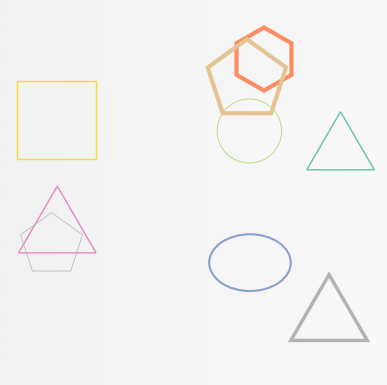[{"shape": "triangle", "thickness": 1, "radius": 0.5, "center": [0.879, 0.609]}, {"shape": "hexagon", "thickness": 3, "radius": 0.41, "center": [0.681, 0.847]}, {"shape": "oval", "thickness": 1.5, "radius": 0.53, "center": [0.645, 0.318]}, {"shape": "triangle", "thickness": 1, "radius": 0.58, "center": [0.148, 0.401]}, {"shape": "circle", "thickness": 0.5, "radius": 0.42, "center": [0.643, 0.66]}, {"shape": "square", "thickness": 1, "radius": 0.51, "center": [0.146, 0.689]}, {"shape": "pentagon", "thickness": 3, "radius": 0.53, "center": [0.637, 0.792]}, {"shape": "pentagon", "thickness": 0.5, "radius": 0.42, "center": [0.133, 0.364]}, {"shape": "triangle", "thickness": 2.5, "radius": 0.57, "center": [0.849, 0.173]}]